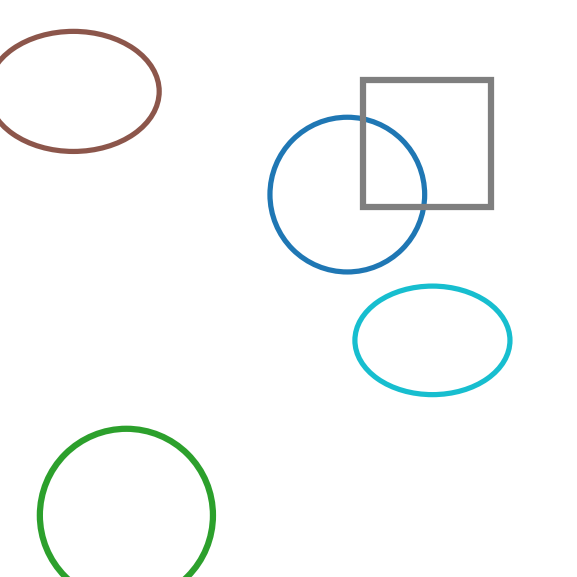[{"shape": "circle", "thickness": 2.5, "radius": 0.67, "center": [0.601, 0.662]}, {"shape": "circle", "thickness": 3, "radius": 0.75, "center": [0.219, 0.107]}, {"shape": "oval", "thickness": 2.5, "radius": 0.74, "center": [0.127, 0.841]}, {"shape": "square", "thickness": 3, "radius": 0.55, "center": [0.739, 0.751]}, {"shape": "oval", "thickness": 2.5, "radius": 0.67, "center": [0.749, 0.41]}]